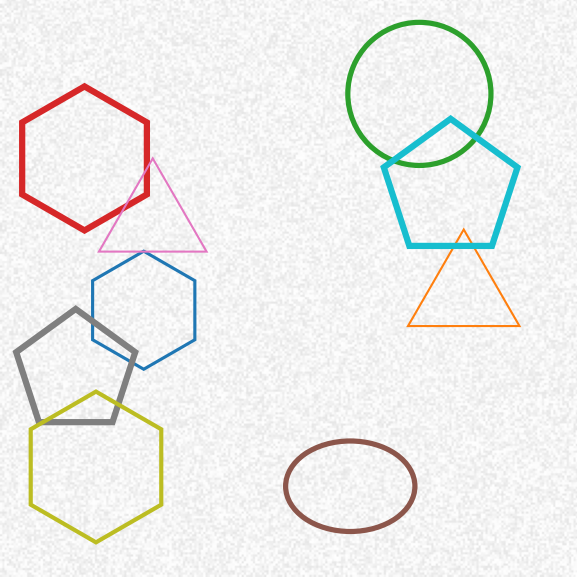[{"shape": "hexagon", "thickness": 1.5, "radius": 0.51, "center": [0.249, 0.462]}, {"shape": "triangle", "thickness": 1, "radius": 0.56, "center": [0.803, 0.49]}, {"shape": "circle", "thickness": 2.5, "radius": 0.62, "center": [0.726, 0.837]}, {"shape": "hexagon", "thickness": 3, "radius": 0.62, "center": [0.146, 0.725]}, {"shape": "oval", "thickness": 2.5, "radius": 0.56, "center": [0.607, 0.157]}, {"shape": "triangle", "thickness": 1, "radius": 0.54, "center": [0.265, 0.617]}, {"shape": "pentagon", "thickness": 3, "radius": 0.54, "center": [0.131, 0.356]}, {"shape": "hexagon", "thickness": 2, "radius": 0.65, "center": [0.166, 0.191]}, {"shape": "pentagon", "thickness": 3, "radius": 0.61, "center": [0.78, 0.672]}]